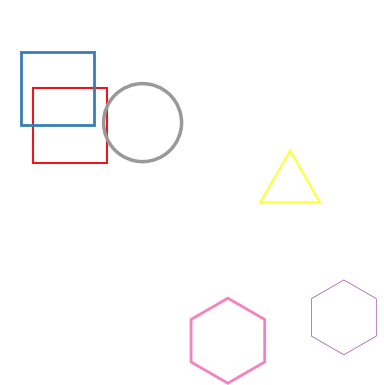[{"shape": "square", "thickness": 1.5, "radius": 0.49, "center": [0.182, 0.673]}, {"shape": "square", "thickness": 2, "radius": 0.47, "center": [0.148, 0.771]}, {"shape": "hexagon", "thickness": 0.5, "radius": 0.49, "center": [0.893, 0.176]}, {"shape": "triangle", "thickness": 1.5, "radius": 0.45, "center": [0.753, 0.519]}, {"shape": "hexagon", "thickness": 2, "radius": 0.55, "center": [0.592, 0.115]}, {"shape": "circle", "thickness": 2.5, "radius": 0.51, "center": [0.37, 0.681]}]